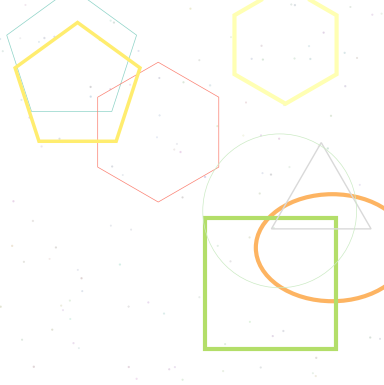[{"shape": "pentagon", "thickness": 0.5, "radius": 0.89, "center": [0.186, 0.854]}, {"shape": "hexagon", "thickness": 3, "radius": 0.77, "center": [0.742, 0.884]}, {"shape": "hexagon", "thickness": 0.5, "radius": 0.91, "center": [0.411, 0.657]}, {"shape": "oval", "thickness": 3, "radius": 0.99, "center": [0.863, 0.357]}, {"shape": "square", "thickness": 3, "radius": 0.85, "center": [0.702, 0.265]}, {"shape": "triangle", "thickness": 1, "radius": 0.75, "center": [0.834, 0.48]}, {"shape": "circle", "thickness": 0.5, "radius": 1.0, "center": [0.726, 0.452]}, {"shape": "pentagon", "thickness": 2.5, "radius": 0.85, "center": [0.201, 0.771]}]